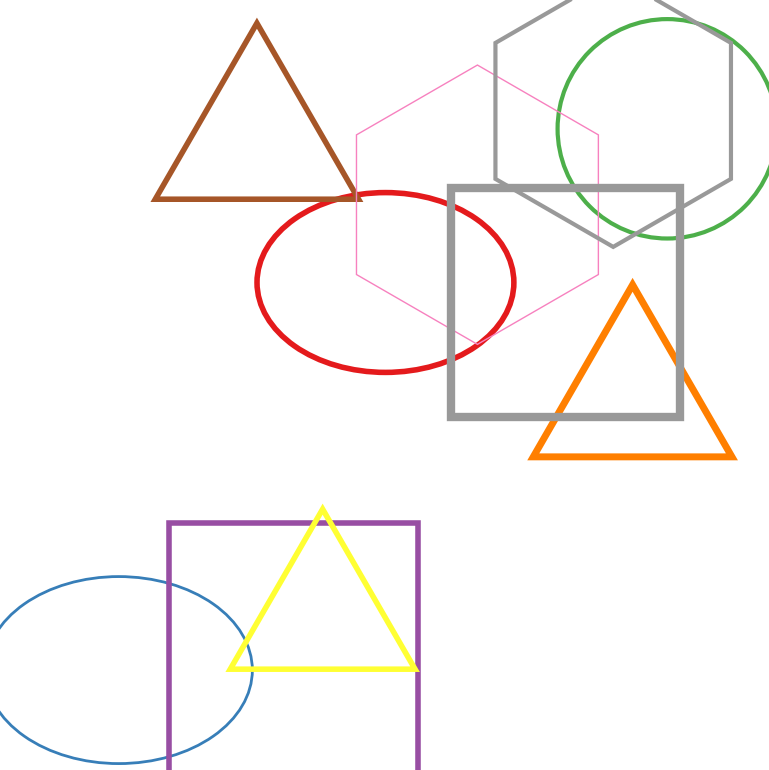[{"shape": "oval", "thickness": 2, "radius": 0.83, "center": [0.501, 0.633]}, {"shape": "oval", "thickness": 1, "radius": 0.87, "center": [0.154, 0.13]}, {"shape": "circle", "thickness": 1.5, "radius": 0.71, "center": [0.867, 0.833]}, {"shape": "square", "thickness": 2, "radius": 0.81, "center": [0.381, 0.16]}, {"shape": "triangle", "thickness": 2.5, "radius": 0.74, "center": [0.822, 0.481]}, {"shape": "triangle", "thickness": 2, "radius": 0.69, "center": [0.419, 0.2]}, {"shape": "triangle", "thickness": 2, "radius": 0.76, "center": [0.334, 0.817]}, {"shape": "hexagon", "thickness": 0.5, "radius": 0.91, "center": [0.62, 0.734]}, {"shape": "hexagon", "thickness": 1.5, "radius": 0.88, "center": [0.796, 0.856]}, {"shape": "square", "thickness": 3, "radius": 0.74, "center": [0.734, 0.607]}]